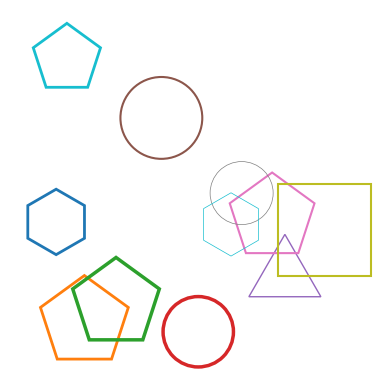[{"shape": "hexagon", "thickness": 2, "radius": 0.42, "center": [0.146, 0.424]}, {"shape": "pentagon", "thickness": 2, "radius": 0.6, "center": [0.219, 0.164]}, {"shape": "pentagon", "thickness": 2.5, "radius": 0.59, "center": [0.301, 0.213]}, {"shape": "circle", "thickness": 2.5, "radius": 0.46, "center": [0.515, 0.138]}, {"shape": "triangle", "thickness": 1, "radius": 0.54, "center": [0.74, 0.283]}, {"shape": "circle", "thickness": 1.5, "radius": 0.53, "center": [0.419, 0.694]}, {"shape": "pentagon", "thickness": 1.5, "radius": 0.58, "center": [0.707, 0.436]}, {"shape": "circle", "thickness": 0.5, "radius": 0.41, "center": [0.628, 0.498]}, {"shape": "square", "thickness": 1.5, "radius": 0.6, "center": [0.843, 0.403]}, {"shape": "pentagon", "thickness": 2, "radius": 0.46, "center": [0.174, 0.848]}, {"shape": "hexagon", "thickness": 0.5, "radius": 0.41, "center": [0.6, 0.417]}]